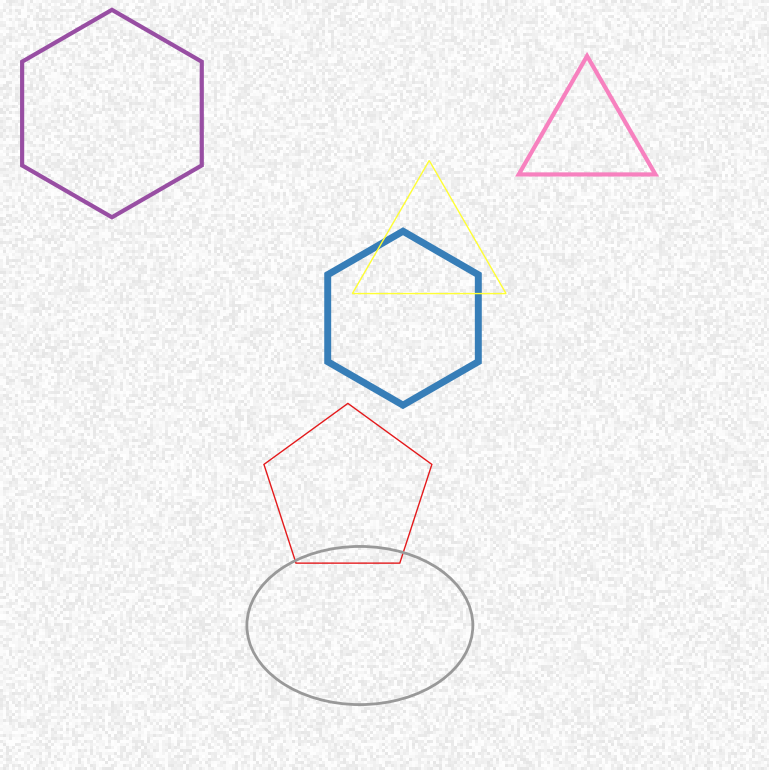[{"shape": "pentagon", "thickness": 0.5, "radius": 0.57, "center": [0.452, 0.361]}, {"shape": "hexagon", "thickness": 2.5, "radius": 0.56, "center": [0.523, 0.587]}, {"shape": "hexagon", "thickness": 1.5, "radius": 0.67, "center": [0.145, 0.853]}, {"shape": "triangle", "thickness": 0.5, "radius": 0.58, "center": [0.557, 0.676]}, {"shape": "triangle", "thickness": 1.5, "radius": 0.51, "center": [0.762, 0.825]}, {"shape": "oval", "thickness": 1, "radius": 0.73, "center": [0.467, 0.188]}]